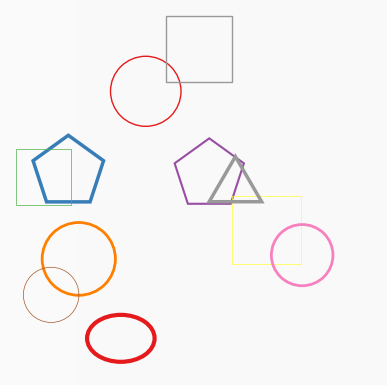[{"shape": "oval", "thickness": 3, "radius": 0.44, "center": [0.312, 0.121]}, {"shape": "circle", "thickness": 1, "radius": 0.45, "center": [0.376, 0.763]}, {"shape": "pentagon", "thickness": 2.5, "radius": 0.48, "center": [0.176, 0.553]}, {"shape": "square", "thickness": 0.5, "radius": 0.36, "center": [0.112, 0.54]}, {"shape": "pentagon", "thickness": 1.5, "radius": 0.47, "center": [0.54, 0.547]}, {"shape": "circle", "thickness": 2, "radius": 0.47, "center": [0.203, 0.328]}, {"shape": "square", "thickness": 0.5, "radius": 0.45, "center": [0.687, 0.403]}, {"shape": "circle", "thickness": 0.5, "radius": 0.36, "center": [0.132, 0.234]}, {"shape": "circle", "thickness": 2, "radius": 0.4, "center": [0.78, 0.337]}, {"shape": "triangle", "thickness": 2.5, "radius": 0.39, "center": [0.607, 0.515]}, {"shape": "square", "thickness": 1, "radius": 0.42, "center": [0.513, 0.873]}]